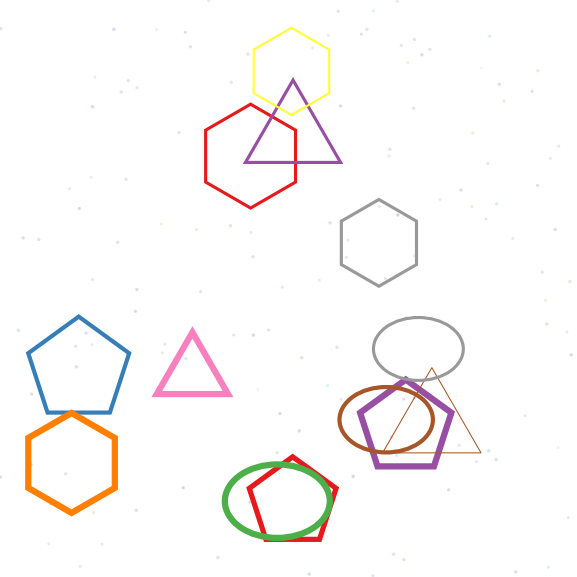[{"shape": "pentagon", "thickness": 2.5, "radius": 0.4, "center": [0.507, 0.129]}, {"shape": "hexagon", "thickness": 1.5, "radius": 0.45, "center": [0.434, 0.729]}, {"shape": "pentagon", "thickness": 2, "radius": 0.46, "center": [0.136, 0.359]}, {"shape": "oval", "thickness": 3, "radius": 0.45, "center": [0.48, 0.131]}, {"shape": "triangle", "thickness": 1.5, "radius": 0.48, "center": [0.507, 0.765]}, {"shape": "pentagon", "thickness": 3, "radius": 0.42, "center": [0.703, 0.259]}, {"shape": "hexagon", "thickness": 3, "radius": 0.43, "center": [0.124, 0.198]}, {"shape": "hexagon", "thickness": 1, "radius": 0.38, "center": [0.505, 0.876]}, {"shape": "oval", "thickness": 2, "radius": 0.4, "center": [0.669, 0.272]}, {"shape": "triangle", "thickness": 0.5, "radius": 0.49, "center": [0.748, 0.264]}, {"shape": "triangle", "thickness": 3, "radius": 0.36, "center": [0.333, 0.352]}, {"shape": "hexagon", "thickness": 1.5, "radius": 0.38, "center": [0.656, 0.579]}, {"shape": "oval", "thickness": 1.5, "radius": 0.39, "center": [0.724, 0.395]}]